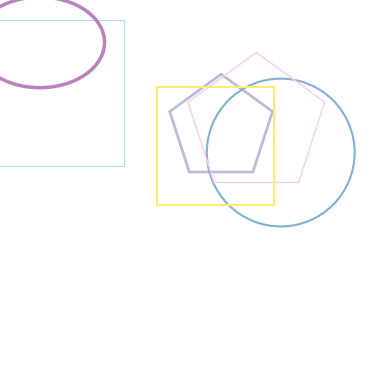[{"shape": "square", "thickness": 0.5, "radius": 0.95, "center": [0.133, 0.759]}, {"shape": "pentagon", "thickness": 2, "radius": 0.7, "center": [0.574, 0.667]}, {"shape": "circle", "thickness": 1.5, "radius": 0.96, "center": [0.729, 0.604]}, {"shape": "pentagon", "thickness": 1, "radius": 0.93, "center": [0.666, 0.677]}, {"shape": "oval", "thickness": 2.5, "radius": 0.84, "center": [0.103, 0.89]}, {"shape": "square", "thickness": 1.5, "radius": 0.76, "center": [0.56, 0.621]}]